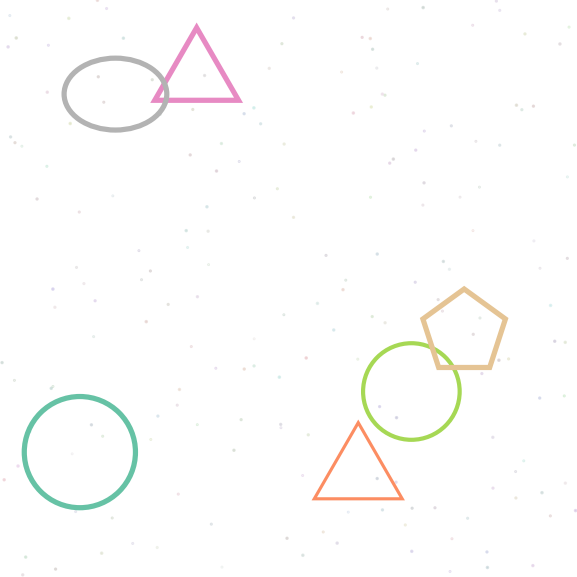[{"shape": "circle", "thickness": 2.5, "radius": 0.48, "center": [0.138, 0.216]}, {"shape": "triangle", "thickness": 1.5, "radius": 0.44, "center": [0.62, 0.179]}, {"shape": "triangle", "thickness": 2.5, "radius": 0.42, "center": [0.34, 0.867]}, {"shape": "circle", "thickness": 2, "radius": 0.42, "center": [0.712, 0.321]}, {"shape": "pentagon", "thickness": 2.5, "radius": 0.38, "center": [0.804, 0.424]}, {"shape": "oval", "thickness": 2.5, "radius": 0.44, "center": [0.2, 0.836]}]